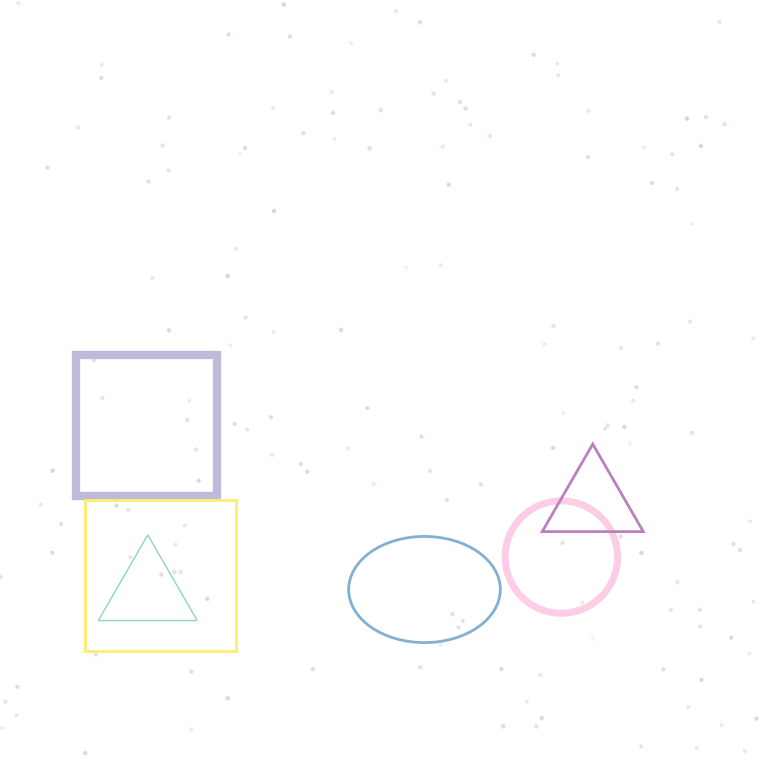[{"shape": "triangle", "thickness": 0.5, "radius": 0.37, "center": [0.192, 0.231]}, {"shape": "square", "thickness": 3, "radius": 0.46, "center": [0.19, 0.448]}, {"shape": "oval", "thickness": 1, "radius": 0.49, "center": [0.551, 0.234]}, {"shape": "circle", "thickness": 2.5, "radius": 0.37, "center": [0.729, 0.277]}, {"shape": "triangle", "thickness": 1, "radius": 0.38, "center": [0.77, 0.347]}, {"shape": "square", "thickness": 1, "radius": 0.49, "center": [0.208, 0.252]}]